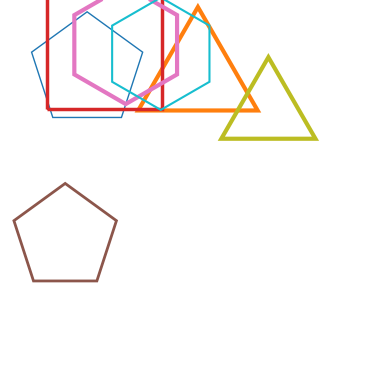[{"shape": "pentagon", "thickness": 1, "radius": 0.76, "center": [0.226, 0.818]}, {"shape": "triangle", "thickness": 3, "radius": 0.9, "center": [0.514, 0.803]}, {"shape": "square", "thickness": 2.5, "radius": 0.75, "center": [0.272, 0.867]}, {"shape": "pentagon", "thickness": 2, "radius": 0.7, "center": [0.169, 0.384]}, {"shape": "hexagon", "thickness": 3, "radius": 0.77, "center": [0.326, 0.884]}, {"shape": "triangle", "thickness": 3, "radius": 0.71, "center": [0.697, 0.71]}, {"shape": "hexagon", "thickness": 1.5, "radius": 0.73, "center": [0.418, 0.86]}]